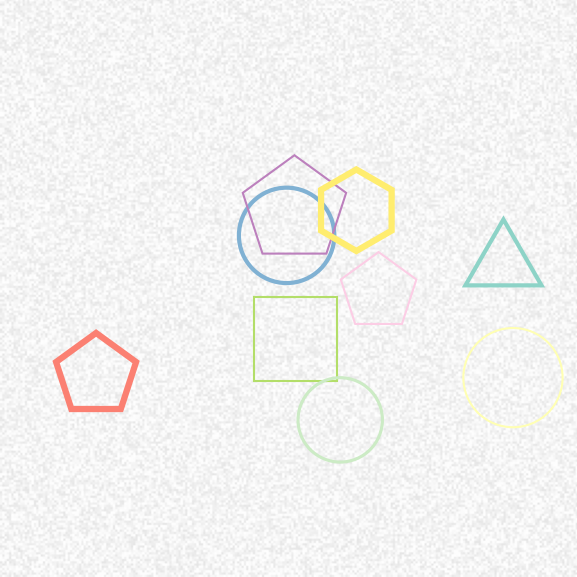[{"shape": "triangle", "thickness": 2, "radius": 0.38, "center": [0.872, 0.543]}, {"shape": "circle", "thickness": 1, "radius": 0.43, "center": [0.888, 0.345]}, {"shape": "pentagon", "thickness": 3, "radius": 0.36, "center": [0.166, 0.35]}, {"shape": "circle", "thickness": 2, "radius": 0.41, "center": [0.496, 0.592]}, {"shape": "square", "thickness": 1, "radius": 0.36, "center": [0.512, 0.413]}, {"shape": "pentagon", "thickness": 1, "radius": 0.34, "center": [0.656, 0.494]}, {"shape": "pentagon", "thickness": 1, "radius": 0.47, "center": [0.51, 0.636]}, {"shape": "circle", "thickness": 1.5, "radius": 0.37, "center": [0.589, 0.272]}, {"shape": "hexagon", "thickness": 3, "radius": 0.35, "center": [0.617, 0.635]}]